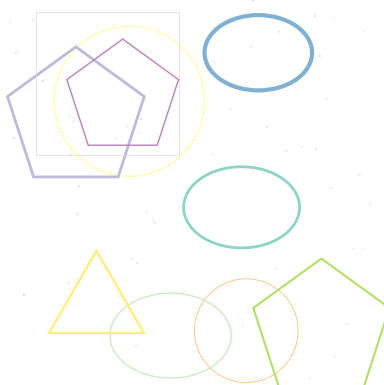[{"shape": "oval", "thickness": 2, "radius": 0.75, "center": [0.628, 0.461]}, {"shape": "circle", "thickness": 1, "radius": 0.98, "center": [0.336, 0.737]}, {"shape": "pentagon", "thickness": 2, "radius": 0.93, "center": [0.197, 0.692]}, {"shape": "oval", "thickness": 3, "radius": 0.7, "center": [0.671, 0.863]}, {"shape": "circle", "thickness": 0.5, "radius": 0.67, "center": [0.64, 0.141]}, {"shape": "pentagon", "thickness": 1.5, "radius": 0.93, "center": [0.835, 0.143]}, {"shape": "square", "thickness": 0.5, "radius": 0.93, "center": [0.279, 0.782]}, {"shape": "pentagon", "thickness": 1, "radius": 0.76, "center": [0.319, 0.746]}, {"shape": "oval", "thickness": 1, "radius": 0.79, "center": [0.443, 0.128]}, {"shape": "triangle", "thickness": 1.5, "radius": 0.71, "center": [0.251, 0.206]}]